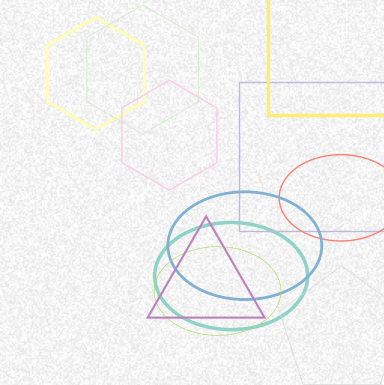[{"shape": "oval", "thickness": 2.5, "radius": 0.99, "center": [0.6, 0.283]}, {"shape": "hexagon", "thickness": 2, "radius": 0.73, "center": [0.249, 0.809]}, {"shape": "square", "thickness": 1, "radius": 0.97, "center": [0.815, 0.594]}, {"shape": "oval", "thickness": 1, "radius": 0.8, "center": [0.885, 0.486]}, {"shape": "oval", "thickness": 2, "radius": 1.0, "center": [0.636, 0.362]}, {"shape": "oval", "thickness": 0.5, "radius": 0.82, "center": [0.565, 0.244]}, {"shape": "hexagon", "thickness": 1, "radius": 0.71, "center": [0.44, 0.649]}, {"shape": "pentagon", "thickness": 0.5, "radius": 0.85, "center": [0.887, 0.139]}, {"shape": "triangle", "thickness": 1.5, "radius": 0.88, "center": [0.535, 0.263]}, {"shape": "hexagon", "thickness": 0.5, "radius": 0.84, "center": [0.371, 0.819]}, {"shape": "square", "thickness": 2.5, "radius": 0.84, "center": [0.865, 0.869]}]